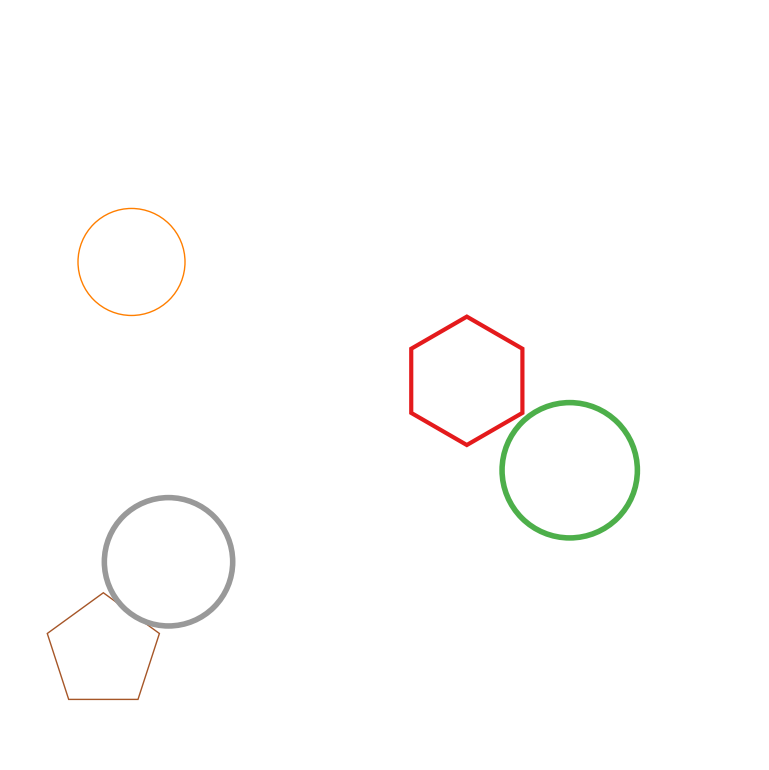[{"shape": "hexagon", "thickness": 1.5, "radius": 0.42, "center": [0.606, 0.505]}, {"shape": "circle", "thickness": 2, "radius": 0.44, "center": [0.74, 0.389]}, {"shape": "circle", "thickness": 0.5, "radius": 0.35, "center": [0.171, 0.66]}, {"shape": "pentagon", "thickness": 0.5, "radius": 0.38, "center": [0.134, 0.154]}, {"shape": "circle", "thickness": 2, "radius": 0.42, "center": [0.219, 0.27]}]